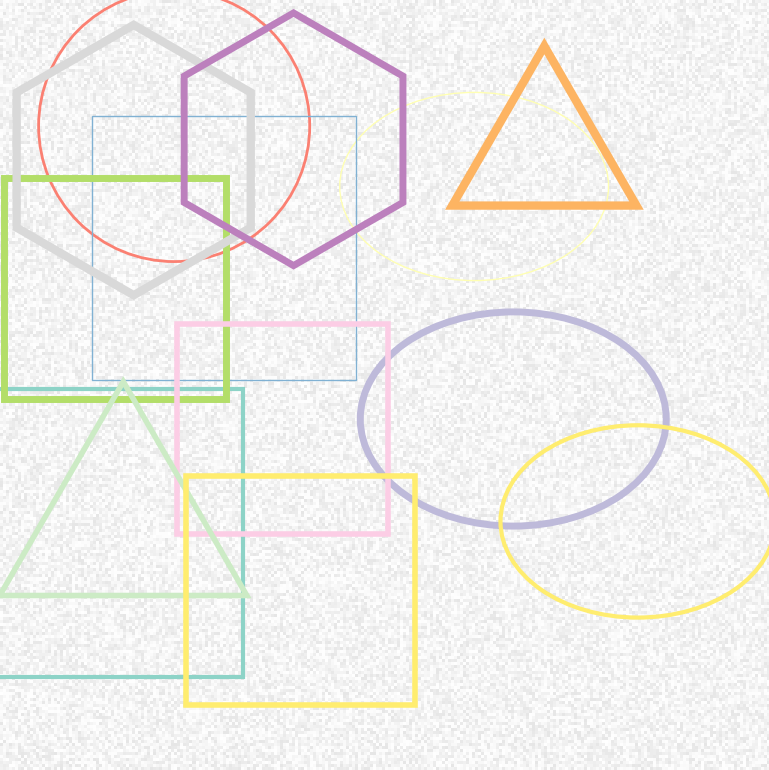[{"shape": "square", "thickness": 1.5, "radius": 0.94, "center": [0.128, 0.308]}, {"shape": "oval", "thickness": 0.5, "radius": 0.87, "center": [0.616, 0.758]}, {"shape": "oval", "thickness": 2.5, "radius": 0.99, "center": [0.667, 0.456]}, {"shape": "circle", "thickness": 1, "radius": 0.88, "center": [0.226, 0.836]}, {"shape": "square", "thickness": 0.5, "radius": 0.86, "center": [0.291, 0.678]}, {"shape": "triangle", "thickness": 3, "radius": 0.69, "center": [0.707, 0.802]}, {"shape": "square", "thickness": 2.5, "radius": 0.72, "center": [0.15, 0.625]}, {"shape": "square", "thickness": 2, "radius": 0.68, "center": [0.367, 0.443]}, {"shape": "hexagon", "thickness": 3, "radius": 0.88, "center": [0.174, 0.792]}, {"shape": "hexagon", "thickness": 2.5, "radius": 0.82, "center": [0.381, 0.819]}, {"shape": "triangle", "thickness": 2, "radius": 0.93, "center": [0.16, 0.319]}, {"shape": "square", "thickness": 2, "radius": 0.74, "center": [0.39, 0.233]}, {"shape": "oval", "thickness": 1.5, "radius": 0.89, "center": [0.828, 0.323]}]